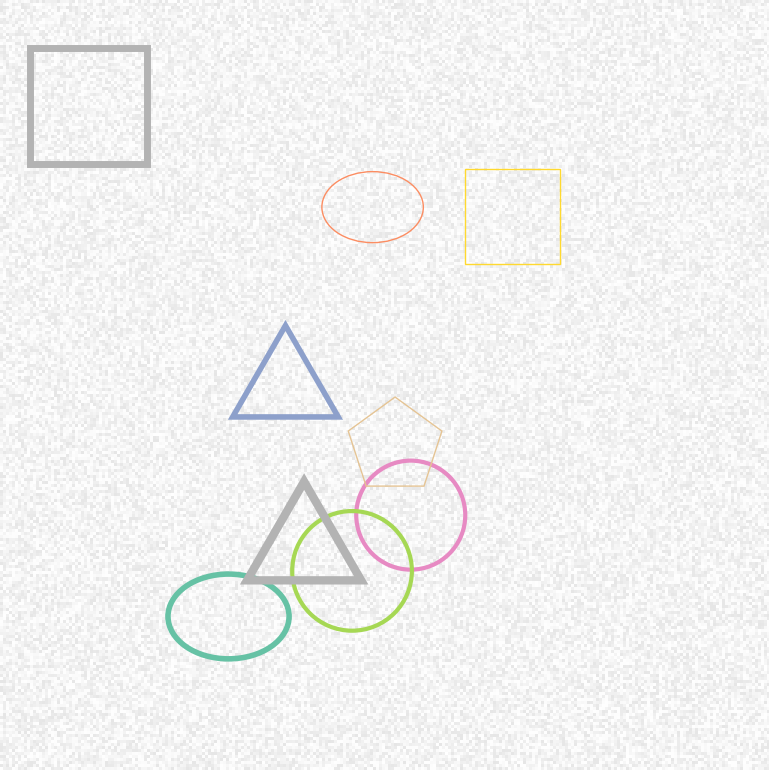[{"shape": "oval", "thickness": 2, "radius": 0.39, "center": [0.297, 0.199]}, {"shape": "oval", "thickness": 0.5, "radius": 0.33, "center": [0.484, 0.731]}, {"shape": "triangle", "thickness": 2, "radius": 0.4, "center": [0.371, 0.498]}, {"shape": "circle", "thickness": 1.5, "radius": 0.35, "center": [0.533, 0.331]}, {"shape": "circle", "thickness": 1.5, "radius": 0.39, "center": [0.457, 0.259]}, {"shape": "square", "thickness": 0.5, "radius": 0.31, "center": [0.666, 0.719]}, {"shape": "pentagon", "thickness": 0.5, "radius": 0.32, "center": [0.513, 0.42]}, {"shape": "triangle", "thickness": 3, "radius": 0.43, "center": [0.395, 0.289]}, {"shape": "square", "thickness": 2.5, "radius": 0.38, "center": [0.115, 0.862]}]